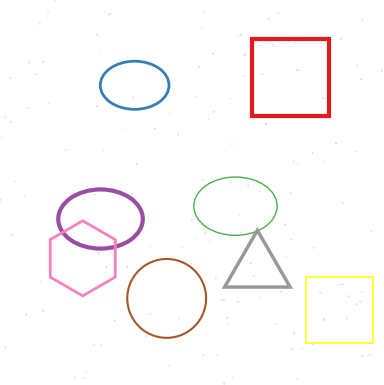[{"shape": "square", "thickness": 3, "radius": 0.5, "center": [0.754, 0.798]}, {"shape": "oval", "thickness": 2, "radius": 0.45, "center": [0.35, 0.779]}, {"shape": "oval", "thickness": 1, "radius": 0.54, "center": [0.612, 0.464]}, {"shape": "oval", "thickness": 3, "radius": 0.55, "center": [0.261, 0.431]}, {"shape": "square", "thickness": 1.5, "radius": 0.43, "center": [0.882, 0.195]}, {"shape": "circle", "thickness": 1.5, "radius": 0.51, "center": [0.433, 0.225]}, {"shape": "hexagon", "thickness": 2, "radius": 0.49, "center": [0.215, 0.329]}, {"shape": "triangle", "thickness": 2.5, "radius": 0.49, "center": [0.668, 0.304]}]